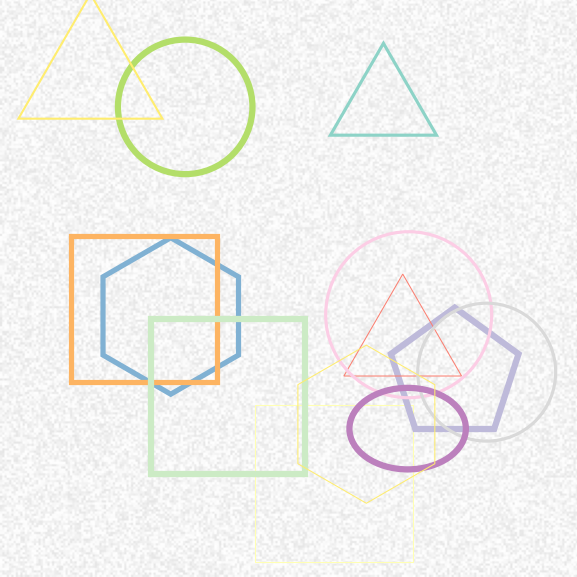[{"shape": "triangle", "thickness": 1.5, "radius": 0.53, "center": [0.664, 0.818]}, {"shape": "square", "thickness": 0.5, "radius": 0.68, "center": [0.579, 0.162]}, {"shape": "pentagon", "thickness": 3, "radius": 0.58, "center": [0.787, 0.35]}, {"shape": "triangle", "thickness": 0.5, "radius": 0.59, "center": [0.697, 0.407]}, {"shape": "hexagon", "thickness": 2.5, "radius": 0.68, "center": [0.296, 0.452]}, {"shape": "square", "thickness": 2.5, "radius": 0.63, "center": [0.248, 0.465]}, {"shape": "circle", "thickness": 3, "radius": 0.58, "center": [0.321, 0.814]}, {"shape": "circle", "thickness": 1.5, "radius": 0.72, "center": [0.708, 0.454]}, {"shape": "circle", "thickness": 1.5, "radius": 0.6, "center": [0.843, 0.355]}, {"shape": "oval", "thickness": 3, "radius": 0.5, "center": [0.706, 0.257]}, {"shape": "square", "thickness": 3, "radius": 0.67, "center": [0.394, 0.313]}, {"shape": "triangle", "thickness": 1, "radius": 0.72, "center": [0.157, 0.866]}, {"shape": "hexagon", "thickness": 0.5, "radius": 0.68, "center": [0.634, 0.265]}]